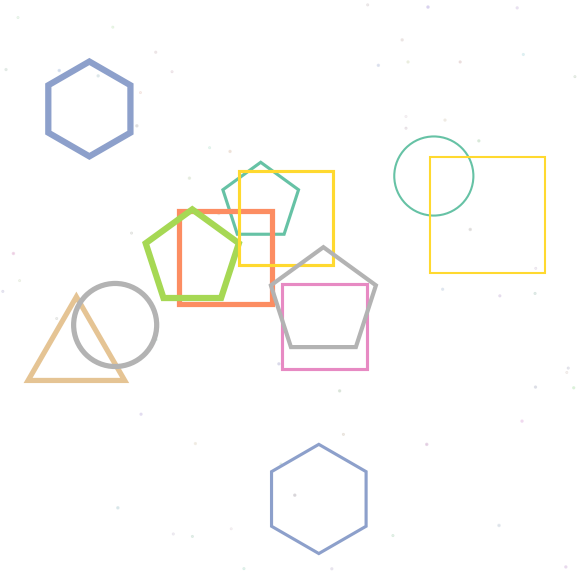[{"shape": "circle", "thickness": 1, "radius": 0.34, "center": [0.751, 0.694]}, {"shape": "pentagon", "thickness": 1.5, "radius": 0.34, "center": [0.451, 0.649]}, {"shape": "square", "thickness": 2.5, "radius": 0.4, "center": [0.39, 0.553]}, {"shape": "hexagon", "thickness": 3, "radius": 0.41, "center": [0.155, 0.81]}, {"shape": "hexagon", "thickness": 1.5, "radius": 0.47, "center": [0.552, 0.135]}, {"shape": "square", "thickness": 1.5, "radius": 0.37, "center": [0.562, 0.433]}, {"shape": "pentagon", "thickness": 3, "radius": 0.42, "center": [0.333, 0.552]}, {"shape": "square", "thickness": 1, "radius": 0.5, "center": [0.844, 0.627]}, {"shape": "square", "thickness": 1.5, "radius": 0.41, "center": [0.495, 0.622]}, {"shape": "triangle", "thickness": 2.5, "radius": 0.48, "center": [0.132, 0.389]}, {"shape": "circle", "thickness": 2.5, "radius": 0.36, "center": [0.199, 0.436]}, {"shape": "pentagon", "thickness": 2, "radius": 0.48, "center": [0.56, 0.475]}]